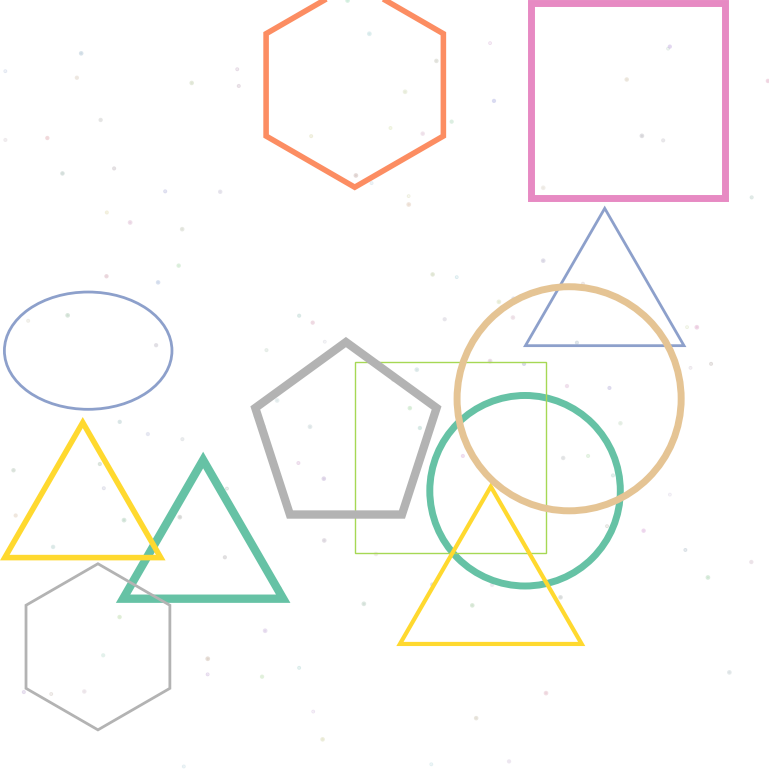[{"shape": "circle", "thickness": 2.5, "radius": 0.62, "center": [0.682, 0.363]}, {"shape": "triangle", "thickness": 3, "radius": 0.6, "center": [0.264, 0.283]}, {"shape": "hexagon", "thickness": 2, "radius": 0.66, "center": [0.461, 0.89]}, {"shape": "oval", "thickness": 1, "radius": 0.54, "center": [0.115, 0.545]}, {"shape": "triangle", "thickness": 1, "radius": 0.59, "center": [0.785, 0.611]}, {"shape": "square", "thickness": 2.5, "radius": 0.63, "center": [0.816, 0.869]}, {"shape": "square", "thickness": 0.5, "radius": 0.62, "center": [0.585, 0.406]}, {"shape": "triangle", "thickness": 1.5, "radius": 0.68, "center": [0.637, 0.232]}, {"shape": "triangle", "thickness": 2, "radius": 0.58, "center": [0.107, 0.334]}, {"shape": "circle", "thickness": 2.5, "radius": 0.73, "center": [0.739, 0.482]}, {"shape": "pentagon", "thickness": 3, "radius": 0.62, "center": [0.449, 0.432]}, {"shape": "hexagon", "thickness": 1, "radius": 0.54, "center": [0.127, 0.16]}]